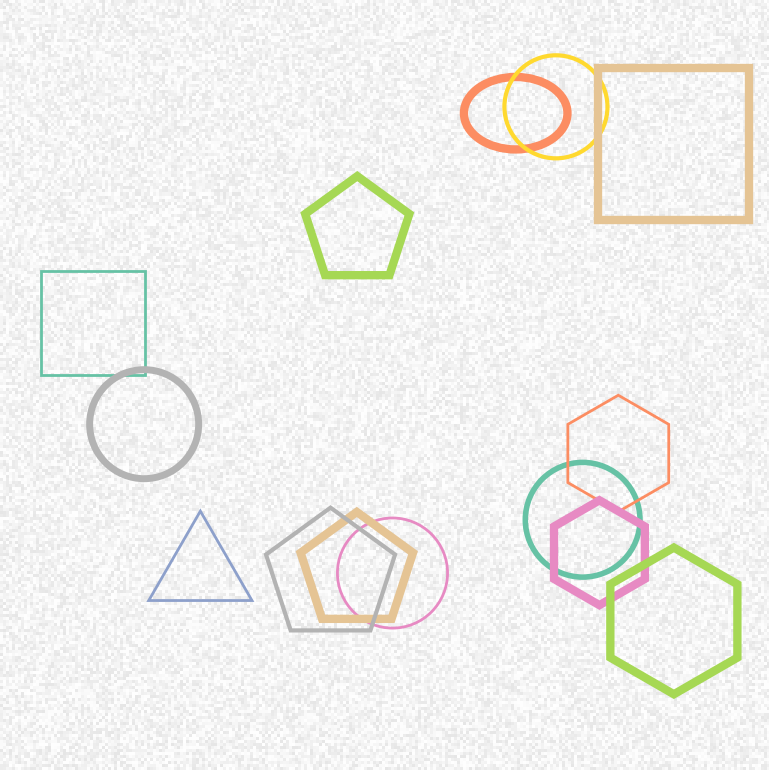[{"shape": "square", "thickness": 1, "radius": 0.34, "center": [0.121, 0.581]}, {"shape": "circle", "thickness": 2, "radius": 0.37, "center": [0.757, 0.325]}, {"shape": "oval", "thickness": 3, "radius": 0.34, "center": [0.67, 0.853]}, {"shape": "hexagon", "thickness": 1, "radius": 0.38, "center": [0.803, 0.411]}, {"shape": "triangle", "thickness": 1, "radius": 0.39, "center": [0.26, 0.259]}, {"shape": "hexagon", "thickness": 3, "radius": 0.34, "center": [0.778, 0.282]}, {"shape": "circle", "thickness": 1, "radius": 0.36, "center": [0.51, 0.256]}, {"shape": "hexagon", "thickness": 3, "radius": 0.48, "center": [0.875, 0.194]}, {"shape": "pentagon", "thickness": 3, "radius": 0.36, "center": [0.464, 0.7]}, {"shape": "circle", "thickness": 1.5, "radius": 0.33, "center": [0.722, 0.861]}, {"shape": "square", "thickness": 3, "radius": 0.49, "center": [0.875, 0.813]}, {"shape": "pentagon", "thickness": 3, "radius": 0.38, "center": [0.463, 0.258]}, {"shape": "circle", "thickness": 2.5, "radius": 0.35, "center": [0.187, 0.449]}, {"shape": "pentagon", "thickness": 1.5, "radius": 0.44, "center": [0.429, 0.253]}]